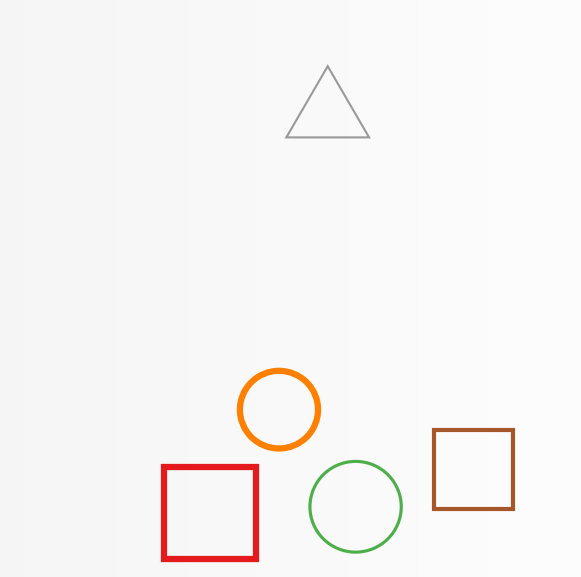[{"shape": "square", "thickness": 3, "radius": 0.4, "center": [0.361, 0.112]}, {"shape": "circle", "thickness": 1.5, "radius": 0.39, "center": [0.612, 0.122]}, {"shape": "circle", "thickness": 3, "radius": 0.34, "center": [0.48, 0.29]}, {"shape": "square", "thickness": 2, "radius": 0.34, "center": [0.814, 0.187]}, {"shape": "triangle", "thickness": 1, "radius": 0.41, "center": [0.564, 0.802]}]